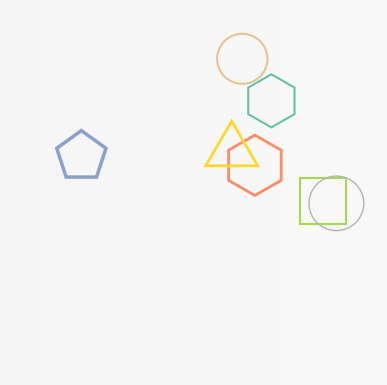[{"shape": "hexagon", "thickness": 1.5, "radius": 0.34, "center": [0.7, 0.738]}, {"shape": "hexagon", "thickness": 2, "radius": 0.39, "center": [0.658, 0.571]}, {"shape": "pentagon", "thickness": 2.5, "radius": 0.33, "center": [0.21, 0.594]}, {"shape": "square", "thickness": 1.5, "radius": 0.3, "center": [0.833, 0.478]}, {"shape": "triangle", "thickness": 2, "radius": 0.39, "center": [0.598, 0.608]}, {"shape": "circle", "thickness": 1.5, "radius": 0.32, "center": [0.625, 0.847]}, {"shape": "circle", "thickness": 1, "radius": 0.35, "center": [0.868, 0.472]}]